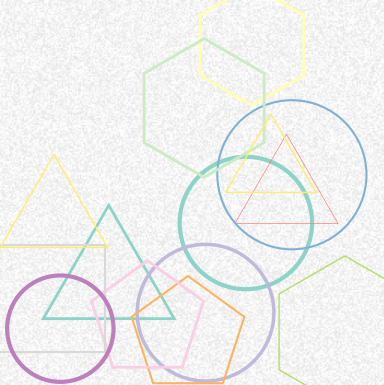[{"shape": "circle", "thickness": 3, "radius": 0.86, "center": [0.639, 0.421]}, {"shape": "triangle", "thickness": 2, "radius": 0.98, "center": [0.283, 0.27]}, {"shape": "hexagon", "thickness": 2, "radius": 0.78, "center": [0.654, 0.882]}, {"shape": "circle", "thickness": 2.5, "radius": 0.89, "center": [0.534, 0.188]}, {"shape": "triangle", "thickness": 0.5, "radius": 0.77, "center": [0.744, 0.497]}, {"shape": "circle", "thickness": 1.5, "radius": 0.97, "center": [0.758, 0.546]}, {"shape": "pentagon", "thickness": 1.5, "radius": 0.77, "center": [0.488, 0.129]}, {"shape": "hexagon", "thickness": 1, "radius": 0.99, "center": [0.896, 0.138]}, {"shape": "pentagon", "thickness": 2, "radius": 0.77, "center": [0.383, 0.17]}, {"shape": "square", "thickness": 1.5, "radius": 0.7, "center": [0.134, 0.225]}, {"shape": "circle", "thickness": 3, "radius": 0.69, "center": [0.157, 0.146]}, {"shape": "hexagon", "thickness": 2, "radius": 0.9, "center": [0.53, 0.72]}, {"shape": "triangle", "thickness": 1, "radius": 0.8, "center": [0.14, 0.438]}, {"shape": "triangle", "thickness": 1, "radius": 0.68, "center": [0.704, 0.568]}]